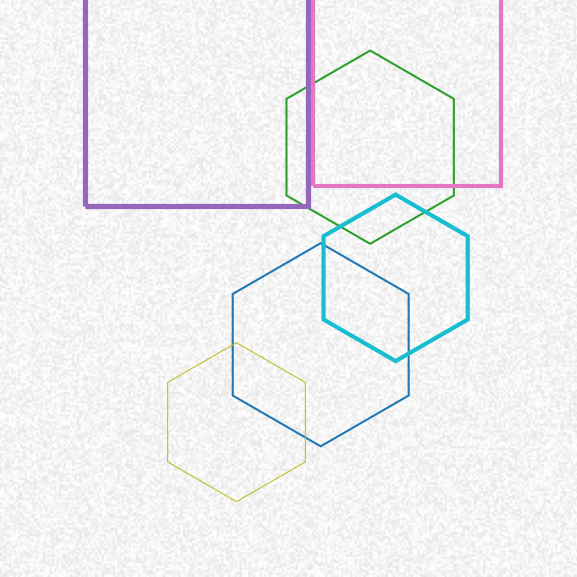[{"shape": "hexagon", "thickness": 1, "radius": 0.88, "center": [0.555, 0.402]}, {"shape": "hexagon", "thickness": 1, "radius": 0.84, "center": [0.641, 0.744]}, {"shape": "square", "thickness": 2.5, "radius": 0.97, "center": [0.341, 0.835]}, {"shape": "square", "thickness": 2, "radius": 0.81, "center": [0.705, 0.839]}, {"shape": "hexagon", "thickness": 0.5, "radius": 0.69, "center": [0.41, 0.268]}, {"shape": "hexagon", "thickness": 2, "radius": 0.72, "center": [0.685, 0.518]}]